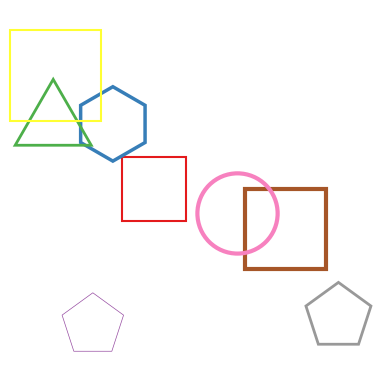[{"shape": "square", "thickness": 1.5, "radius": 0.42, "center": [0.4, 0.509]}, {"shape": "hexagon", "thickness": 2.5, "radius": 0.48, "center": [0.293, 0.678]}, {"shape": "triangle", "thickness": 2, "radius": 0.57, "center": [0.138, 0.68]}, {"shape": "pentagon", "thickness": 0.5, "radius": 0.42, "center": [0.241, 0.156]}, {"shape": "square", "thickness": 1.5, "radius": 0.59, "center": [0.144, 0.804]}, {"shape": "square", "thickness": 3, "radius": 0.52, "center": [0.742, 0.405]}, {"shape": "circle", "thickness": 3, "radius": 0.52, "center": [0.617, 0.446]}, {"shape": "pentagon", "thickness": 2, "radius": 0.44, "center": [0.879, 0.178]}]